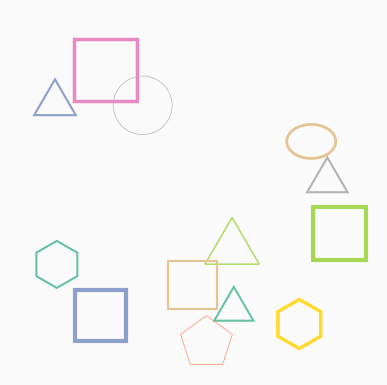[{"shape": "hexagon", "thickness": 1.5, "radius": 0.31, "center": [0.147, 0.313]}, {"shape": "triangle", "thickness": 1.5, "radius": 0.29, "center": [0.603, 0.196]}, {"shape": "pentagon", "thickness": 0.5, "radius": 0.35, "center": [0.533, 0.11]}, {"shape": "square", "thickness": 3, "radius": 0.33, "center": [0.26, 0.18]}, {"shape": "triangle", "thickness": 1.5, "radius": 0.31, "center": [0.142, 0.732]}, {"shape": "square", "thickness": 2.5, "radius": 0.41, "center": [0.272, 0.818]}, {"shape": "square", "thickness": 3, "radius": 0.34, "center": [0.877, 0.394]}, {"shape": "triangle", "thickness": 1, "radius": 0.4, "center": [0.599, 0.354]}, {"shape": "hexagon", "thickness": 2.5, "radius": 0.32, "center": [0.772, 0.158]}, {"shape": "oval", "thickness": 2, "radius": 0.32, "center": [0.803, 0.633]}, {"shape": "square", "thickness": 1.5, "radius": 0.31, "center": [0.497, 0.26]}, {"shape": "circle", "thickness": 0.5, "radius": 0.38, "center": [0.368, 0.726]}, {"shape": "triangle", "thickness": 1.5, "radius": 0.3, "center": [0.845, 0.531]}]